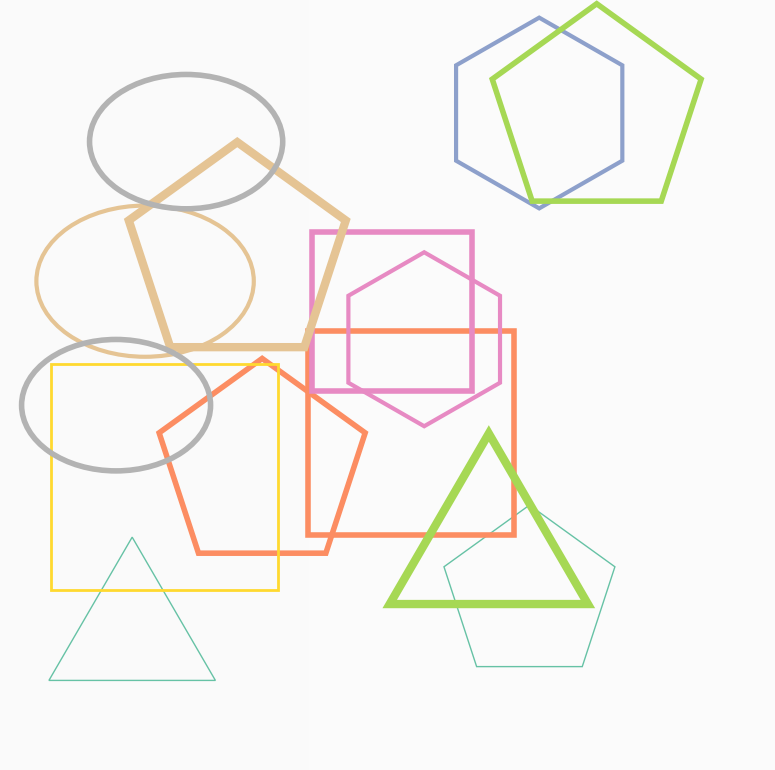[{"shape": "triangle", "thickness": 0.5, "radius": 0.62, "center": [0.171, 0.178]}, {"shape": "pentagon", "thickness": 0.5, "radius": 0.58, "center": [0.683, 0.228]}, {"shape": "square", "thickness": 2, "radius": 0.66, "center": [0.53, 0.437]}, {"shape": "pentagon", "thickness": 2, "radius": 0.7, "center": [0.338, 0.395]}, {"shape": "hexagon", "thickness": 1.5, "radius": 0.62, "center": [0.696, 0.853]}, {"shape": "hexagon", "thickness": 1.5, "radius": 0.56, "center": [0.547, 0.559]}, {"shape": "square", "thickness": 2, "radius": 0.52, "center": [0.505, 0.595]}, {"shape": "pentagon", "thickness": 2, "radius": 0.71, "center": [0.77, 0.853]}, {"shape": "triangle", "thickness": 3, "radius": 0.74, "center": [0.631, 0.289]}, {"shape": "square", "thickness": 1, "radius": 0.73, "center": [0.212, 0.38]}, {"shape": "oval", "thickness": 1.5, "radius": 0.7, "center": [0.187, 0.635]}, {"shape": "pentagon", "thickness": 3, "radius": 0.74, "center": [0.306, 0.668]}, {"shape": "oval", "thickness": 2, "radius": 0.62, "center": [0.24, 0.816]}, {"shape": "oval", "thickness": 2, "radius": 0.61, "center": [0.15, 0.474]}]